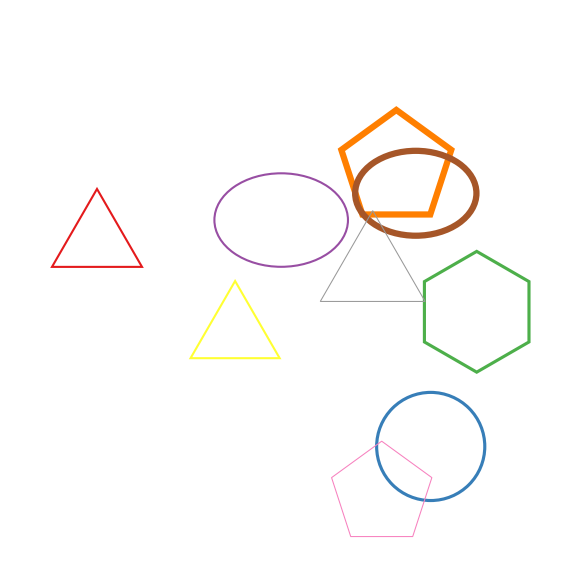[{"shape": "triangle", "thickness": 1, "radius": 0.45, "center": [0.168, 0.582]}, {"shape": "circle", "thickness": 1.5, "radius": 0.47, "center": [0.746, 0.226]}, {"shape": "hexagon", "thickness": 1.5, "radius": 0.52, "center": [0.825, 0.459]}, {"shape": "oval", "thickness": 1, "radius": 0.58, "center": [0.487, 0.618]}, {"shape": "pentagon", "thickness": 3, "radius": 0.5, "center": [0.686, 0.709]}, {"shape": "triangle", "thickness": 1, "radius": 0.45, "center": [0.407, 0.423]}, {"shape": "oval", "thickness": 3, "radius": 0.53, "center": [0.72, 0.664]}, {"shape": "pentagon", "thickness": 0.5, "radius": 0.46, "center": [0.661, 0.144]}, {"shape": "triangle", "thickness": 0.5, "radius": 0.52, "center": [0.645, 0.53]}]